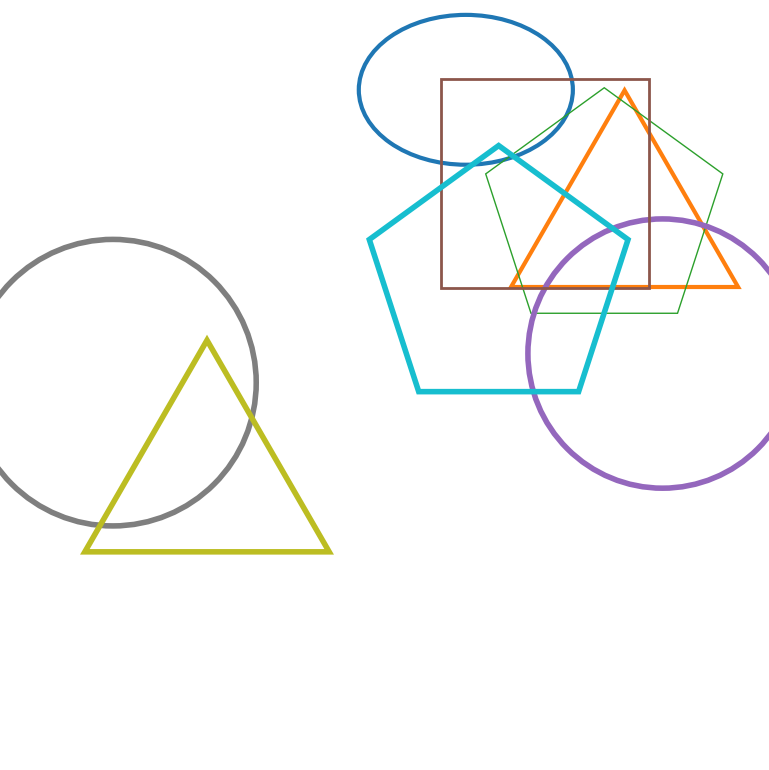[{"shape": "oval", "thickness": 1.5, "radius": 0.7, "center": [0.605, 0.883]}, {"shape": "triangle", "thickness": 1.5, "radius": 0.85, "center": [0.811, 0.712]}, {"shape": "pentagon", "thickness": 0.5, "radius": 0.81, "center": [0.785, 0.724]}, {"shape": "circle", "thickness": 2, "radius": 0.87, "center": [0.86, 0.541]}, {"shape": "square", "thickness": 1, "radius": 0.68, "center": [0.708, 0.762]}, {"shape": "circle", "thickness": 2, "radius": 0.93, "center": [0.147, 0.503]}, {"shape": "triangle", "thickness": 2, "radius": 0.92, "center": [0.269, 0.375]}, {"shape": "pentagon", "thickness": 2, "radius": 0.88, "center": [0.648, 0.634]}]